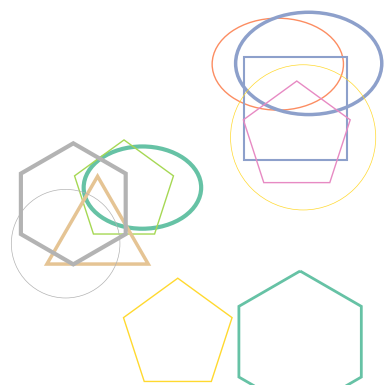[{"shape": "hexagon", "thickness": 2, "radius": 0.92, "center": [0.779, 0.112]}, {"shape": "oval", "thickness": 3, "radius": 0.76, "center": [0.37, 0.513]}, {"shape": "oval", "thickness": 1, "radius": 0.85, "center": [0.722, 0.833]}, {"shape": "square", "thickness": 1.5, "radius": 0.67, "center": [0.767, 0.717]}, {"shape": "oval", "thickness": 2.5, "radius": 0.95, "center": [0.802, 0.835]}, {"shape": "pentagon", "thickness": 1, "radius": 0.73, "center": [0.771, 0.644]}, {"shape": "pentagon", "thickness": 1, "radius": 0.68, "center": [0.322, 0.501]}, {"shape": "pentagon", "thickness": 1, "radius": 0.74, "center": [0.462, 0.129]}, {"shape": "circle", "thickness": 0.5, "radius": 0.94, "center": [0.787, 0.643]}, {"shape": "triangle", "thickness": 2.5, "radius": 0.76, "center": [0.253, 0.39]}, {"shape": "circle", "thickness": 0.5, "radius": 0.71, "center": [0.17, 0.367]}, {"shape": "hexagon", "thickness": 3, "radius": 0.79, "center": [0.19, 0.471]}]